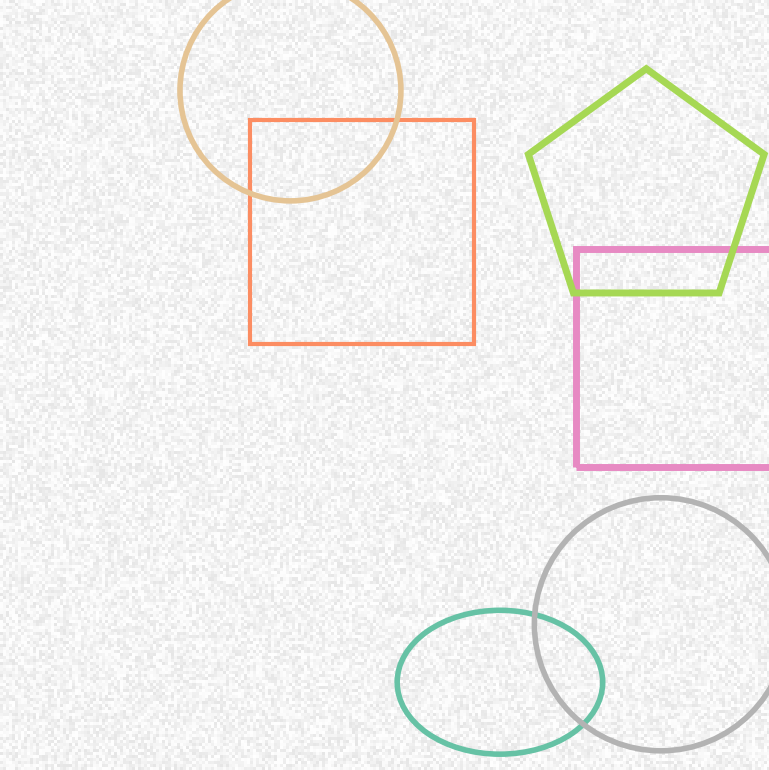[{"shape": "oval", "thickness": 2, "radius": 0.67, "center": [0.649, 0.114]}, {"shape": "square", "thickness": 1.5, "radius": 0.73, "center": [0.471, 0.698]}, {"shape": "square", "thickness": 2.5, "radius": 0.71, "center": [0.889, 0.535]}, {"shape": "pentagon", "thickness": 2.5, "radius": 0.8, "center": [0.839, 0.75]}, {"shape": "circle", "thickness": 2, "radius": 0.72, "center": [0.377, 0.883]}, {"shape": "circle", "thickness": 2, "radius": 0.82, "center": [0.858, 0.189]}]